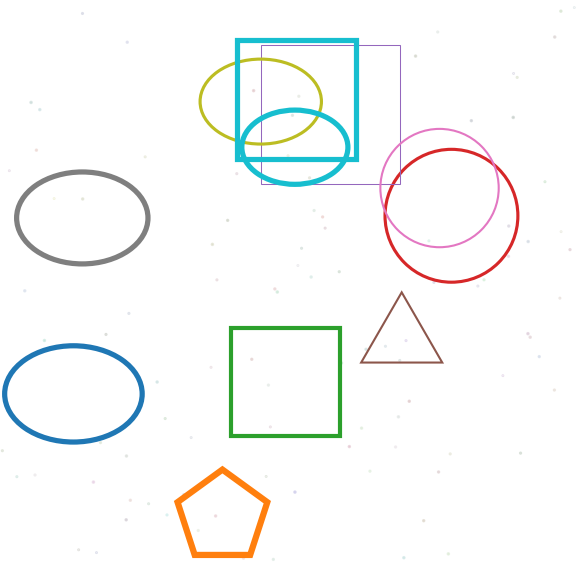[{"shape": "oval", "thickness": 2.5, "radius": 0.6, "center": [0.127, 0.317]}, {"shape": "pentagon", "thickness": 3, "radius": 0.41, "center": [0.385, 0.104]}, {"shape": "square", "thickness": 2, "radius": 0.47, "center": [0.494, 0.338]}, {"shape": "circle", "thickness": 1.5, "radius": 0.58, "center": [0.782, 0.626]}, {"shape": "square", "thickness": 0.5, "radius": 0.6, "center": [0.572, 0.801]}, {"shape": "triangle", "thickness": 1, "radius": 0.41, "center": [0.696, 0.412]}, {"shape": "circle", "thickness": 1, "radius": 0.51, "center": [0.761, 0.673]}, {"shape": "oval", "thickness": 2.5, "radius": 0.57, "center": [0.143, 0.622]}, {"shape": "oval", "thickness": 1.5, "radius": 0.53, "center": [0.452, 0.823]}, {"shape": "square", "thickness": 2.5, "radius": 0.51, "center": [0.513, 0.826]}, {"shape": "oval", "thickness": 2.5, "radius": 0.46, "center": [0.511, 0.744]}]